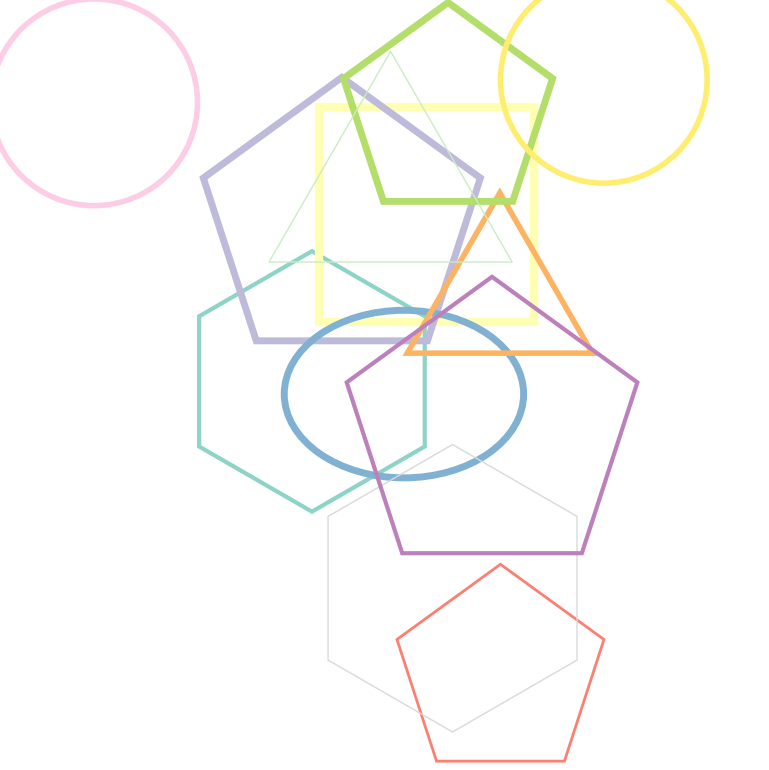[{"shape": "hexagon", "thickness": 1.5, "radius": 0.85, "center": [0.405, 0.505]}, {"shape": "square", "thickness": 3, "radius": 0.7, "center": [0.554, 0.722]}, {"shape": "pentagon", "thickness": 2.5, "radius": 0.95, "center": [0.444, 0.71]}, {"shape": "pentagon", "thickness": 1, "radius": 0.71, "center": [0.65, 0.126]}, {"shape": "oval", "thickness": 2.5, "radius": 0.78, "center": [0.525, 0.488]}, {"shape": "triangle", "thickness": 2, "radius": 0.69, "center": [0.649, 0.611]}, {"shape": "pentagon", "thickness": 2.5, "radius": 0.71, "center": [0.582, 0.854]}, {"shape": "circle", "thickness": 2, "radius": 0.67, "center": [0.122, 0.867]}, {"shape": "hexagon", "thickness": 0.5, "radius": 0.93, "center": [0.588, 0.236]}, {"shape": "pentagon", "thickness": 1.5, "radius": 0.99, "center": [0.639, 0.442]}, {"shape": "triangle", "thickness": 0.5, "radius": 0.91, "center": [0.507, 0.751]}, {"shape": "circle", "thickness": 2, "radius": 0.67, "center": [0.784, 0.896]}]